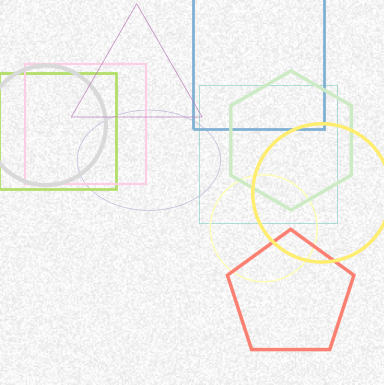[{"shape": "square", "thickness": 0.5, "radius": 0.9, "center": [0.695, 0.6]}, {"shape": "circle", "thickness": 1, "radius": 0.69, "center": [0.685, 0.407]}, {"shape": "oval", "thickness": 0.5, "radius": 0.93, "center": [0.387, 0.584]}, {"shape": "pentagon", "thickness": 2.5, "radius": 0.86, "center": [0.755, 0.232]}, {"shape": "square", "thickness": 2, "radius": 0.85, "center": [0.672, 0.836]}, {"shape": "square", "thickness": 2, "radius": 0.76, "center": [0.149, 0.66]}, {"shape": "square", "thickness": 1.5, "radius": 0.78, "center": [0.222, 0.678]}, {"shape": "circle", "thickness": 3, "radius": 0.78, "center": [0.12, 0.674]}, {"shape": "triangle", "thickness": 0.5, "radius": 0.98, "center": [0.355, 0.794]}, {"shape": "hexagon", "thickness": 2.5, "radius": 0.9, "center": [0.756, 0.635]}, {"shape": "circle", "thickness": 2.5, "radius": 0.9, "center": [0.836, 0.499]}]